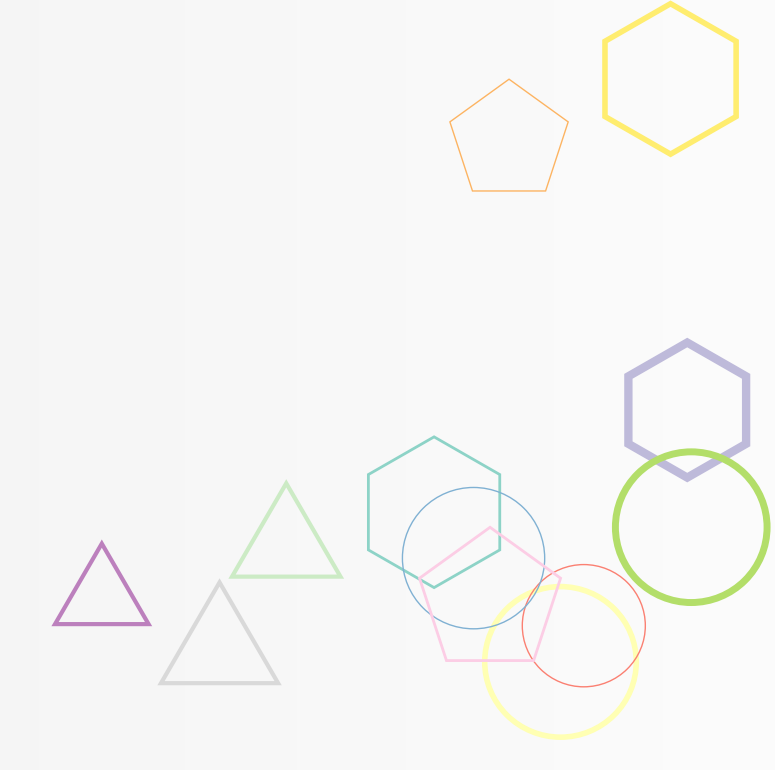[{"shape": "hexagon", "thickness": 1, "radius": 0.49, "center": [0.56, 0.335]}, {"shape": "circle", "thickness": 2, "radius": 0.49, "center": [0.723, 0.14]}, {"shape": "hexagon", "thickness": 3, "radius": 0.44, "center": [0.887, 0.467]}, {"shape": "circle", "thickness": 0.5, "radius": 0.4, "center": [0.753, 0.187]}, {"shape": "circle", "thickness": 0.5, "radius": 0.46, "center": [0.611, 0.275]}, {"shape": "pentagon", "thickness": 0.5, "radius": 0.4, "center": [0.657, 0.817]}, {"shape": "circle", "thickness": 2.5, "radius": 0.49, "center": [0.892, 0.315]}, {"shape": "pentagon", "thickness": 1, "radius": 0.48, "center": [0.632, 0.22]}, {"shape": "triangle", "thickness": 1.5, "radius": 0.44, "center": [0.283, 0.156]}, {"shape": "triangle", "thickness": 1.5, "radius": 0.35, "center": [0.131, 0.224]}, {"shape": "triangle", "thickness": 1.5, "radius": 0.4, "center": [0.369, 0.292]}, {"shape": "hexagon", "thickness": 2, "radius": 0.49, "center": [0.865, 0.898]}]